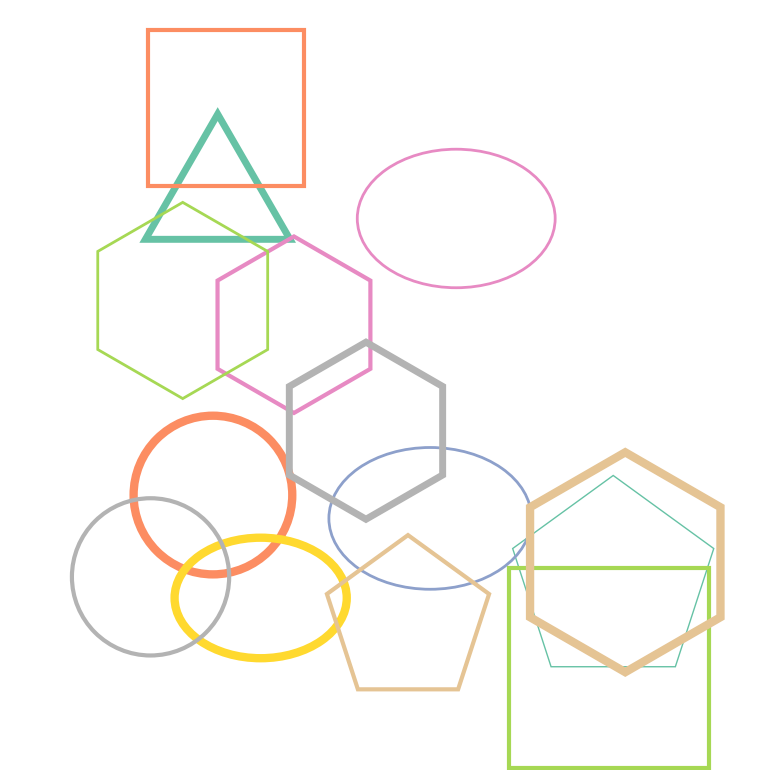[{"shape": "pentagon", "thickness": 0.5, "radius": 0.69, "center": [0.796, 0.245]}, {"shape": "triangle", "thickness": 2.5, "radius": 0.54, "center": [0.283, 0.743]}, {"shape": "circle", "thickness": 3, "radius": 0.52, "center": [0.277, 0.357]}, {"shape": "square", "thickness": 1.5, "radius": 0.51, "center": [0.294, 0.86]}, {"shape": "oval", "thickness": 1, "radius": 0.66, "center": [0.559, 0.327]}, {"shape": "oval", "thickness": 1, "radius": 0.64, "center": [0.592, 0.716]}, {"shape": "hexagon", "thickness": 1.5, "radius": 0.57, "center": [0.382, 0.578]}, {"shape": "hexagon", "thickness": 1, "radius": 0.64, "center": [0.237, 0.61]}, {"shape": "square", "thickness": 1.5, "radius": 0.65, "center": [0.791, 0.133]}, {"shape": "oval", "thickness": 3, "radius": 0.56, "center": [0.339, 0.223]}, {"shape": "pentagon", "thickness": 1.5, "radius": 0.55, "center": [0.53, 0.194]}, {"shape": "hexagon", "thickness": 3, "radius": 0.71, "center": [0.812, 0.27]}, {"shape": "hexagon", "thickness": 2.5, "radius": 0.57, "center": [0.475, 0.441]}, {"shape": "circle", "thickness": 1.5, "radius": 0.51, "center": [0.196, 0.251]}]